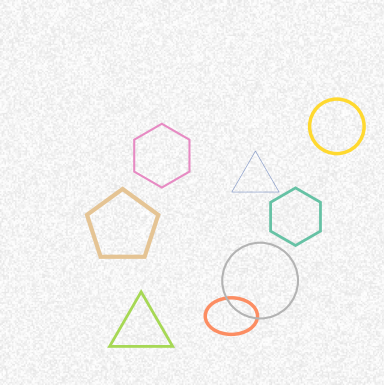[{"shape": "hexagon", "thickness": 2, "radius": 0.37, "center": [0.768, 0.437]}, {"shape": "oval", "thickness": 2.5, "radius": 0.34, "center": [0.601, 0.179]}, {"shape": "triangle", "thickness": 0.5, "radius": 0.35, "center": [0.663, 0.537]}, {"shape": "hexagon", "thickness": 1.5, "radius": 0.41, "center": [0.42, 0.596]}, {"shape": "triangle", "thickness": 2, "radius": 0.47, "center": [0.367, 0.148]}, {"shape": "circle", "thickness": 2.5, "radius": 0.35, "center": [0.875, 0.672]}, {"shape": "pentagon", "thickness": 3, "radius": 0.49, "center": [0.318, 0.412]}, {"shape": "circle", "thickness": 1.5, "radius": 0.49, "center": [0.676, 0.271]}]